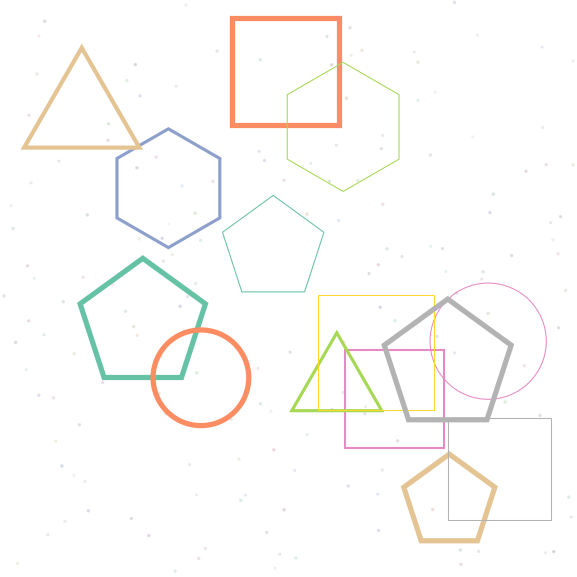[{"shape": "pentagon", "thickness": 0.5, "radius": 0.46, "center": [0.473, 0.568]}, {"shape": "pentagon", "thickness": 2.5, "radius": 0.57, "center": [0.247, 0.438]}, {"shape": "square", "thickness": 2.5, "radius": 0.46, "center": [0.494, 0.875]}, {"shape": "circle", "thickness": 2.5, "radius": 0.41, "center": [0.348, 0.345]}, {"shape": "hexagon", "thickness": 1.5, "radius": 0.51, "center": [0.292, 0.673]}, {"shape": "circle", "thickness": 0.5, "radius": 0.5, "center": [0.845, 0.408]}, {"shape": "square", "thickness": 1, "radius": 0.43, "center": [0.683, 0.308]}, {"shape": "triangle", "thickness": 1.5, "radius": 0.45, "center": [0.583, 0.333]}, {"shape": "hexagon", "thickness": 0.5, "radius": 0.56, "center": [0.594, 0.779]}, {"shape": "square", "thickness": 0.5, "radius": 0.5, "center": [0.651, 0.389]}, {"shape": "pentagon", "thickness": 2.5, "radius": 0.41, "center": [0.778, 0.13]}, {"shape": "triangle", "thickness": 2, "radius": 0.58, "center": [0.142, 0.801]}, {"shape": "pentagon", "thickness": 2.5, "radius": 0.58, "center": [0.775, 0.366]}, {"shape": "square", "thickness": 0.5, "radius": 0.44, "center": [0.865, 0.187]}]